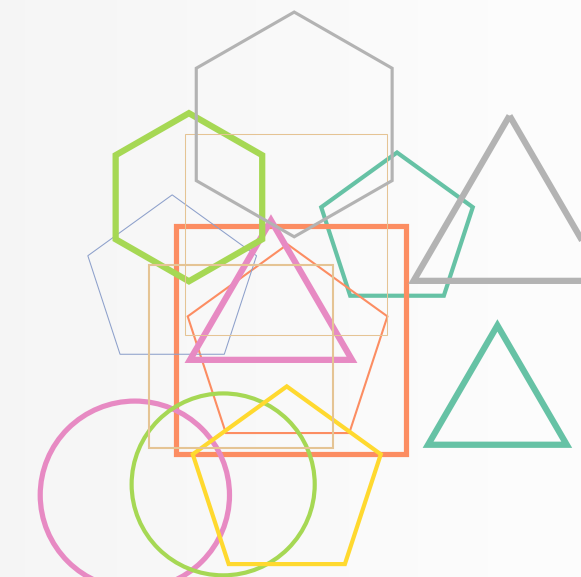[{"shape": "triangle", "thickness": 3, "radius": 0.69, "center": [0.856, 0.298]}, {"shape": "pentagon", "thickness": 2, "radius": 0.69, "center": [0.683, 0.598]}, {"shape": "square", "thickness": 2.5, "radius": 0.99, "center": [0.5, 0.41]}, {"shape": "pentagon", "thickness": 1, "radius": 0.9, "center": [0.495, 0.395]}, {"shape": "pentagon", "thickness": 0.5, "radius": 0.76, "center": [0.296, 0.509]}, {"shape": "triangle", "thickness": 3, "radius": 0.8, "center": [0.466, 0.456]}, {"shape": "circle", "thickness": 2.5, "radius": 0.81, "center": [0.232, 0.142]}, {"shape": "hexagon", "thickness": 3, "radius": 0.73, "center": [0.325, 0.658]}, {"shape": "circle", "thickness": 2, "radius": 0.79, "center": [0.384, 0.16]}, {"shape": "pentagon", "thickness": 2, "radius": 0.85, "center": [0.493, 0.16]}, {"shape": "square", "thickness": 1, "radius": 0.79, "center": [0.414, 0.382]}, {"shape": "square", "thickness": 0.5, "radius": 0.87, "center": [0.492, 0.592]}, {"shape": "hexagon", "thickness": 1.5, "radius": 0.97, "center": [0.506, 0.784]}, {"shape": "triangle", "thickness": 3, "radius": 0.95, "center": [0.877, 0.608]}]